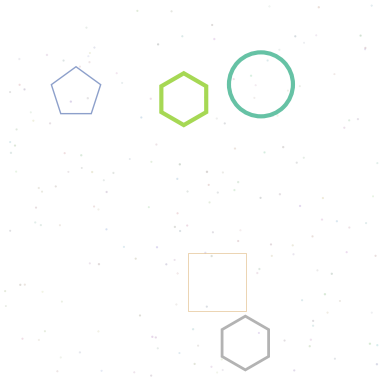[{"shape": "circle", "thickness": 3, "radius": 0.42, "center": [0.678, 0.781]}, {"shape": "pentagon", "thickness": 1, "radius": 0.34, "center": [0.197, 0.759]}, {"shape": "hexagon", "thickness": 3, "radius": 0.34, "center": [0.477, 0.742]}, {"shape": "square", "thickness": 0.5, "radius": 0.38, "center": [0.563, 0.268]}, {"shape": "hexagon", "thickness": 2, "radius": 0.35, "center": [0.637, 0.109]}]